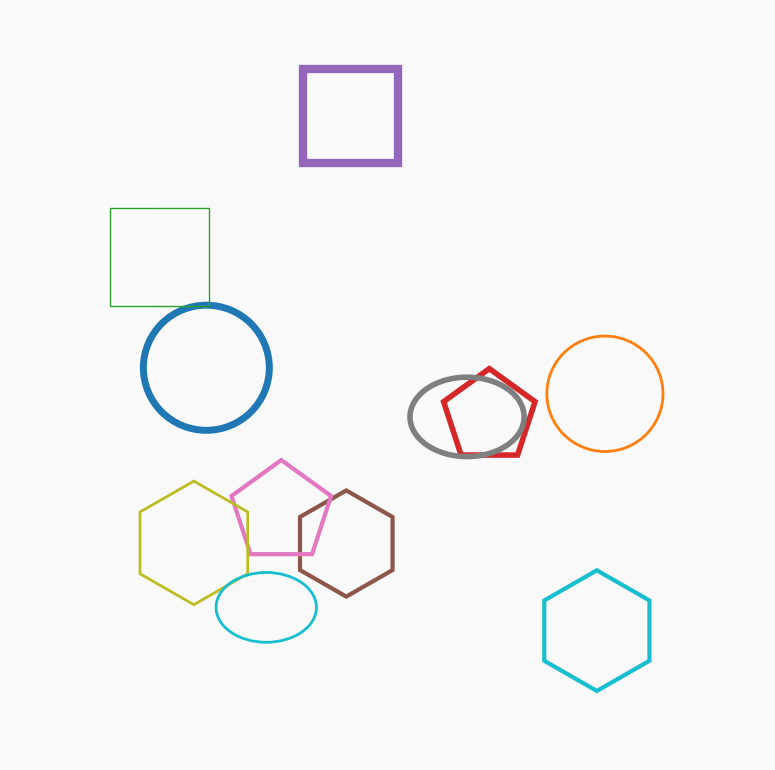[{"shape": "circle", "thickness": 2.5, "radius": 0.41, "center": [0.266, 0.522]}, {"shape": "circle", "thickness": 1, "radius": 0.37, "center": [0.781, 0.489]}, {"shape": "square", "thickness": 0.5, "radius": 0.32, "center": [0.206, 0.666]}, {"shape": "pentagon", "thickness": 2, "radius": 0.31, "center": [0.631, 0.459]}, {"shape": "square", "thickness": 3, "radius": 0.31, "center": [0.453, 0.849]}, {"shape": "hexagon", "thickness": 1.5, "radius": 0.34, "center": [0.447, 0.294]}, {"shape": "pentagon", "thickness": 1.5, "radius": 0.34, "center": [0.363, 0.335]}, {"shape": "oval", "thickness": 2, "radius": 0.37, "center": [0.603, 0.459]}, {"shape": "hexagon", "thickness": 1, "radius": 0.4, "center": [0.25, 0.295]}, {"shape": "oval", "thickness": 1, "radius": 0.32, "center": [0.344, 0.211]}, {"shape": "hexagon", "thickness": 1.5, "radius": 0.39, "center": [0.77, 0.181]}]